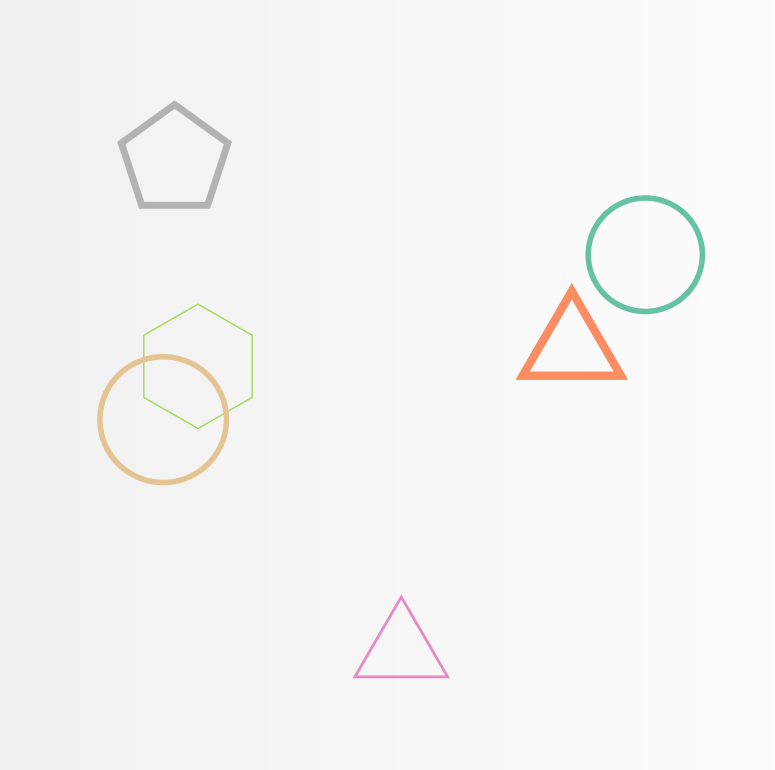[{"shape": "circle", "thickness": 2, "radius": 0.37, "center": [0.833, 0.669]}, {"shape": "triangle", "thickness": 3, "radius": 0.37, "center": [0.738, 0.549]}, {"shape": "triangle", "thickness": 1, "radius": 0.35, "center": [0.518, 0.156]}, {"shape": "hexagon", "thickness": 0.5, "radius": 0.4, "center": [0.255, 0.524]}, {"shape": "circle", "thickness": 2, "radius": 0.41, "center": [0.211, 0.455]}, {"shape": "pentagon", "thickness": 2.5, "radius": 0.36, "center": [0.225, 0.792]}]